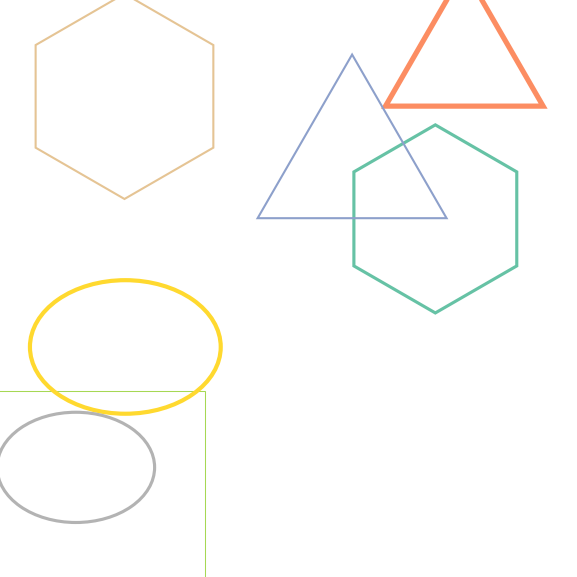[{"shape": "hexagon", "thickness": 1.5, "radius": 0.81, "center": [0.754, 0.62]}, {"shape": "triangle", "thickness": 2.5, "radius": 0.79, "center": [0.804, 0.894]}, {"shape": "triangle", "thickness": 1, "radius": 0.94, "center": [0.61, 0.716]}, {"shape": "square", "thickness": 0.5, "radius": 0.92, "center": [0.171, 0.139]}, {"shape": "oval", "thickness": 2, "radius": 0.83, "center": [0.217, 0.398]}, {"shape": "hexagon", "thickness": 1, "radius": 0.89, "center": [0.216, 0.832]}, {"shape": "oval", "thickness": 1.5, "radius": 0.68, "center": [0.131, 0.19]}]